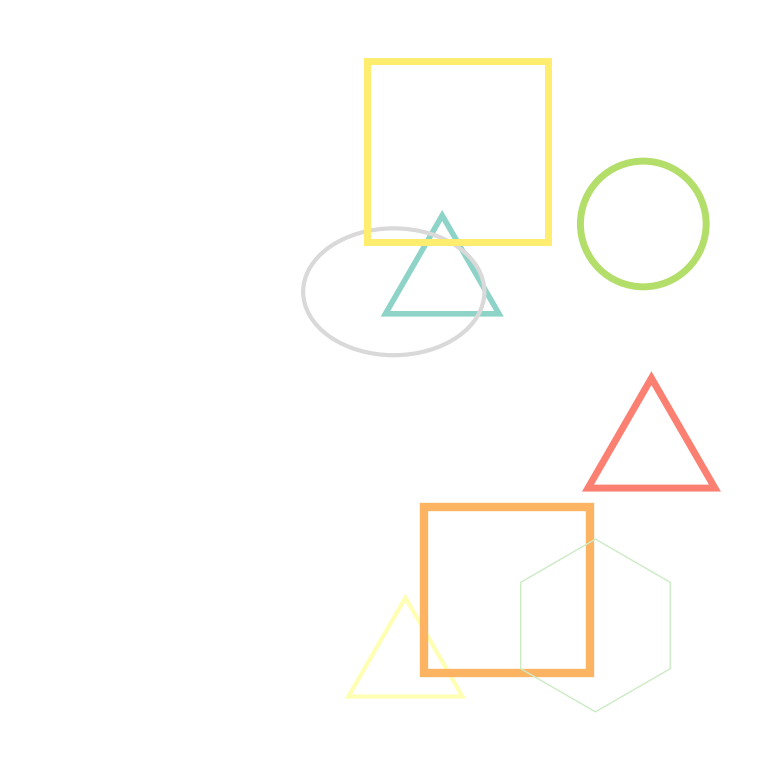[{"shape": "triangle", "thickness": 2, "radius": 0.43, "center": [0.574, 0.635]}, {"shape": "triangle", "thickness": 1.5, "radius": 0.43, "center": [0.526, 0.138]}, {"shape": "triangle", "thickness": 2.5, "radius": 0.48, "center": [0.846, 0.414]}, {"shape": "square", "thickness": 3, "radius": 0.54, "center": [0.659, 0.234]}, {"shape": "circle", "thickness": 2.5, "radius": 0.41, "center": [0.835, 0.709]}, {"shape": "oval", "thickness": 1.5, "radius": 0.59, "center": [0.511, 0.621]}, {"shape": "hexagon", "thickness": 0.5, "radius": 0.56, "center": [0.773, 0.188]}, {"shape": "square", "thickness": 2.5, "radius": 0.59, "center": [0.594, 0.803]}]